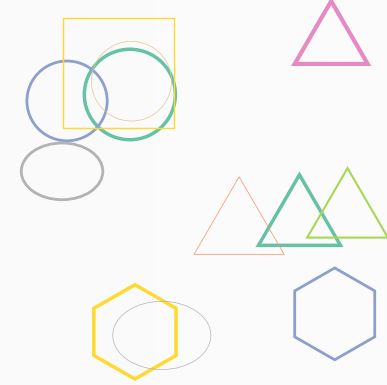[{"shape": "circle", "thickness": 2.5, "radius": 0.59, "center": [0.335, 0.755]}, {"shape": "triangle", "thickness": 2.5, "radius": 0.61, "center": [0.773, 0.424]}, {"shape": "triangle", "thickness": 0.5, "radius": 0.67, "center": [0.617, 0.407]}, {"shape": "hexagon", "thickness": 2, "radius": 0.6, "center": [0.864, 0.185]}, {"shape": "circle", "thickness": 2, "radius": 0.52, "center": [0.173, 0.738]}, {"shape": "triangle", "thickness": 3, "radius": 0.54, "center": [0.855, 0.888]}, {"shape": "triangle", "thickness": 1.5, "radius": 0.6, "center": [0.897, 0.443]}, {"shape": "square", "thickness": 1, "radius": 0.72, "center": [0.307, 0.81]}, {"shape": "hexagon", "thickness": 2.5, "radius": 0.61, "center": [0.348, 0.138]}, {"shape": "circle", "thickness": 0.5, "radius": 0.52, "center": [0.339, 0.789]}, {"shape": "oval", "thickness": 2, "radius": 0.53, "center": [0.16, 0.555]}, {"shape": "oval", "thickness": 0.5, "radius": 0.63, "center": [0.418, 0.129]}]